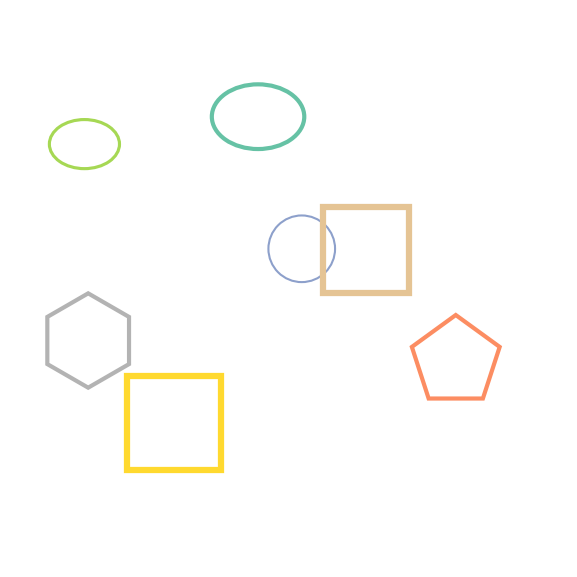[{"shape": "oval", "thickness": 2, "radius": 0.4, "center": [0.447, 0.797]}, {"shape": "pentagon", "thickness": 2, "radius": 0.4, "center": [0.789, 0.374]}, {"shape": "circle", "thickness": 1, "radius": 0.29, "center": [0.522, 0.568]}, {"shape": "oval", "thickness": 1.5, "radius": 0.3, "center": [0.146, 0.75]}, {"shape": "square", "thickness": 3, "radius": 0.41, "center": [0.301, 0.266]}, {"shape": "square", "thickness": 3, "radius": 0.37, "center": [0.634, 0.567]}, {"shape": "hexagon", "thickness": 2, "radius": 0.41, "center": [0.153, 0.41]}]